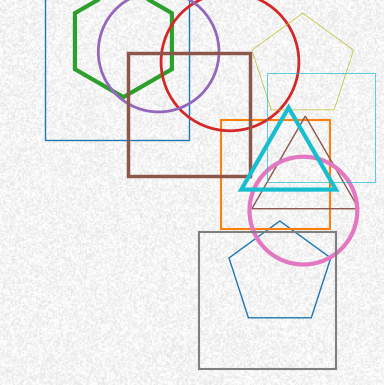[{"shape": "square", "thickness": 1, "radius": 0.93, "center": [0.305, 0.824]}, {"shape": "pentagon", "thickness": 1, "radius": 0.69, "center": [0.727, 0.287]}, {"shape": "square", "thickness": 1.5, "radius": 0.71, "center": [0.716, 0.547]}, {"shape": "hexagon", "thickness": 3, "radius": 0.73, "center": [0.321, 0.893]}, {"shape": "circle", "thickness": 2, "radius": 0.89, "center": [0.597, 0.839]}, {"shape": "circle", "thickness": 2, "radius": 0.78, "center": [0.412, 0.866]}, {"shape": "triangle", "thickness": 1, "radius": 0.8, "center": [0.793, 0.538]}, {"shape": "square", "thickness": 2.5, "radius": 0.8, "center": [0.491, 0.703]}, {"shape": "circle", "thickness": 3, "radius": 0.7, "center": [0.788, 0.453]}, {"shape": "square", "thickness": 1.5, "radius": 0.89, "center": [0.695, 0.219]}, {"shape": "pentagon", "thickness": 0.5, "radius": 0.69, "center": [0.786, 0.827]}, {"shape": "square", "thickness": 0.5, "radius": 0.7, "center": [0.833, 0.668]}, {"shape": "triangle", "thickness": 3, "radius": 0.71, "center": [0.75, 0.579]}]